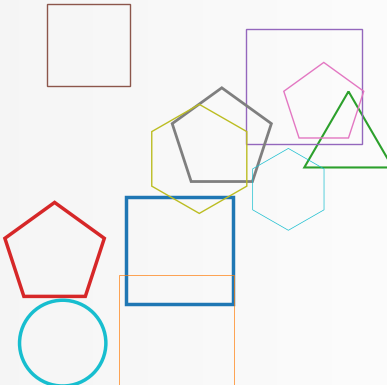[{"shape": "square", "thickness": 2.5, "radius": 0.69, "center": [0.464, 0.349]}, {"shape": "square", "thickness": 0.5, "radius": 0.74, "center": [0.456, 0.137]}, {"shape": "triangle", "thickness": 1.5, "radius": 0.66, "center": [0.899, 0.631]}, {"shape": "pentagon", "thickness": 2.5, "radius": 0.67, "center": [0.141, 0.339]}, {"shape": "square", "thickness": 1, "radius": 0.74, "center": [0.785, 0.776]}, {"shape": "square", "thickness": 1, "radius": 0.54, "center": [0.228, 0.884]}, {"shape": "pentagon", "thickness": 1, "radius": 0.54, "center": [0.836, 0.729]}, {"shape": "pentagon", "thickness": 2, "radius": 0.67, "center": [0.572, 0.637]}, {"shape": "hexagon", "thickness": 1, "radius": 0.71, "center": [0.514, 0.587]}, {"shape": "hexagon", "thickness": 0.5, "radius": 0.53, "center": [0.744, 0.508]}, {"shape": "circle", "thickness": 2.5, "radius": 0.56, "center": [0.162, 0.109]}]